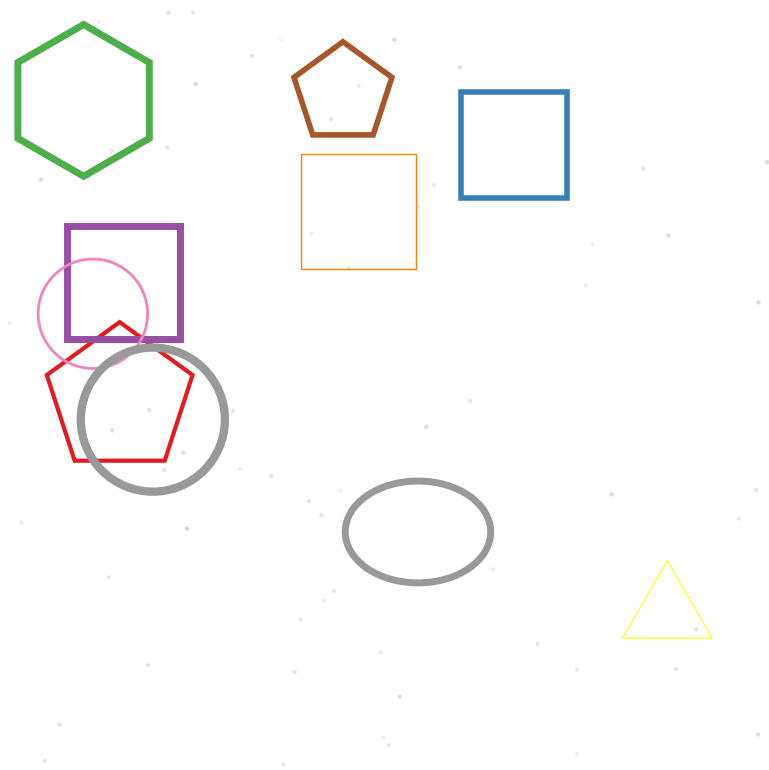[{"shape": "pentagon", "thickness": 1.5, "radius": 0.5, "center": [0.155, 0.482]}, {"shape": "square", "thickness": 2, "radius": 0.34, "center": [0.668, 0.812]}, {"shape": "hexagon", "thickness": 2.5, "radius": 0.49, "center": [0.109, 0.87]}, {"shape": "square", "thickness": 2.5, "radius": 0.37, "center": [0.161, 0.634]}, {"shape": "square", "thickness": 0.5, "radius": 0.37, "center": [0.466, 0.725]}, {"shape": "triangle", "thickness": 0.5, "radius": 0.34, "center": [0.867, 0.205]}, {"shape": "pentagon", "thickness": 2, "radius": 0.33, "center": [0.445, 0.879]}, {"shape": "circle", "thickness": 1, "radius": 0.36, "center": [0.121, 0.593]}, {"shape": "circle", "thickness": 3, "radius": 0.47, "center": [0.199, 0.455]}, {"shape": "oval", "thickness": 2.5, "radius": 0.47, "center": [0.543, 0.309]}]